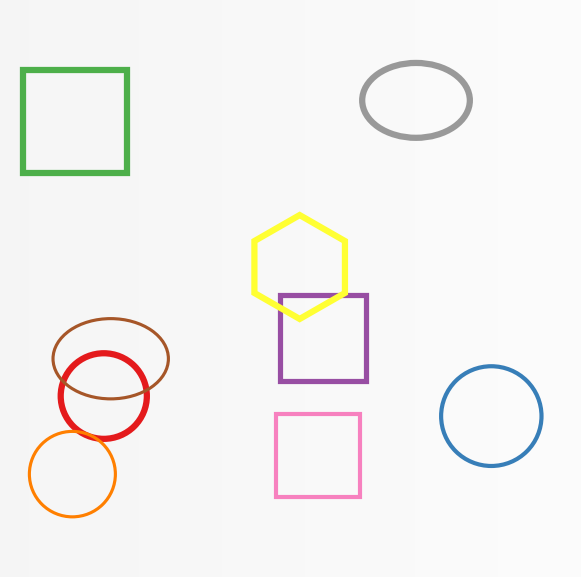[{"shape": "circle", "thickness": 3, "radius": 0.37, "center": [0.179, 0.313]}, {"shape": "circle", "thickness": 2, "radius": 0.43, "center": [0.845, 0.279]}, {"shape": "square", "thickness": 3, "radius": 0.44, "center": [0.129, 0.789]}, {"shape": "square", "thickness": 2.5, "radius": 0.37, "center": [0.556, 0.414]}, {"shape": "circle", "thickness": 1.5, "radius": 0.37, "center": [0.125, 0.178]}, {"shape": "hexagon", "thickness": 3, "radius": 0.45, "center": [0.516, 0.537]}, {"shape": "oval", "thickness": 1.5, "radius": 0.5, "center": [0.19, 0.378]}, {"shape": "square", "thickness": 2, "radius": 0.36, "center": [0.547, 0.21]}, {"shape": "oval", "thickness": 3, "radius": 0.46, "center": [0.716, 0.825]}]